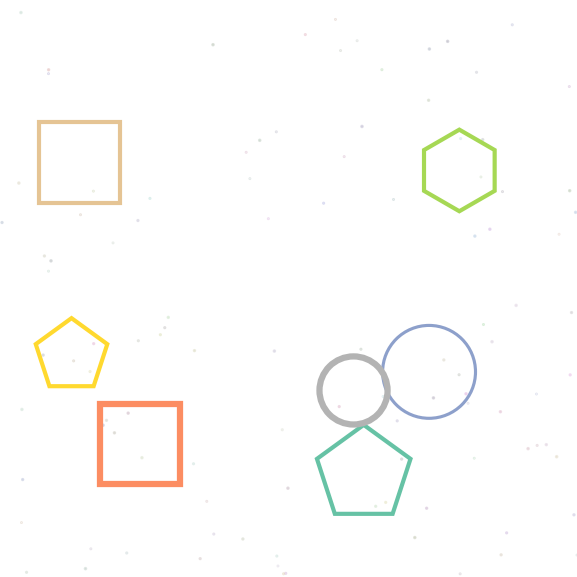[{"shape": "pentagon", "thickness": 2, "radius": 0.43, "center": [0.63, 0.178]}, {"shape": "square", "thickness": 3, "radius": 0.35, "center": [0.242, 0.23]}, {"shape": "circle", "thickness": 1.5, "radius": 0.4, "center": [0.743, 0.355]}, {"shape": "hexagon", "thickness": 2, "radius": 0.35, "center": [0.795, 0.704]}, {"shape": "pentagon", "thickness": 2, "radius": 0.33, "center": [0.124, 0.383]}, {"shape": "square", "thickness": 2, "radius": 0.35, "center": [0.138, 0.718]}, {"shape": "circle", "thickness": 3, "radius": 0.29, "center": [0.612, 0.323]}]